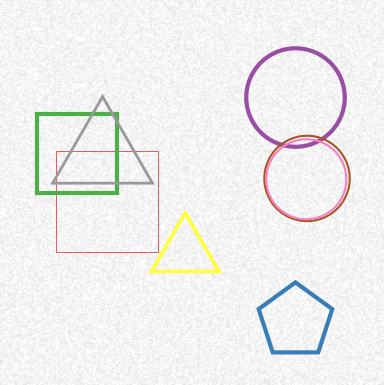[{"shape": "square", "thickness": 0.5, "radius": 0.66, "center": [0.277, 0.477]}, {"shape": "pentagon", "thickness": 3, "radius": 0.5, "center": [0.767, 0.166]}, {"shape": "square", "thickness": 3, "radius": 0.51, "center": [0.2, 0.602]}, {"shape": "circle", "thickness": 3, "radius": 0.64, "center": [0.768, 0.747]}, {"shape": "triangle", "thickness": 2.5, "radius": 0.51, "center": [0.481, 0.346]}, {"shape": "circle", "thickness": 1.5, "radius": 0.55, "center": [0.797, 0.536]}, {"shape": "circle", "thickness": 1.5, "radius": 0.52, "center": [0.796, 0.534]}, {"shape": "triangle", "thickness": 2, "radius": 0.75, "center": [0.266, 0.599]}]